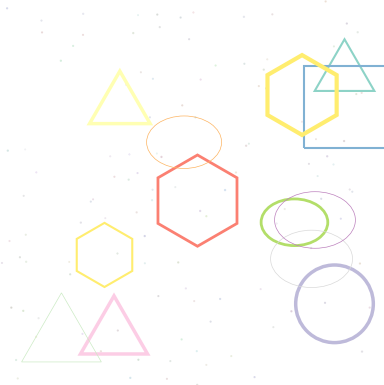[{"shape": "triangle", "thickness": 1.5, "radius": 0.45, "center": [0.895, 0.809]}, {"shape": "triangle", "thickness": 2.5, "radius": 0.45, "center": [0.311, 0.724]}, {"shape": "circle", "thickness": 2.5, "radius": 0.5, "center": [0.869, 0.211]}, {"shape": "hexagon", "thickness": 2, "radius": 0.59, "center": [0.513, 0.479]}, {"shape": "square", "thickness": 1.5, "radius": 0.53, "center": [0.896, 0.723]}, {"shape": "oval", "thickness": 0.5, "radius": 0.49, "center": [0.478, 0.631]}, {"shape": "oval", "thickness": 2, "radius": 0.43, "center": [0.765, 0.423]}, {"shape": "triangle", "thickness": 2.5, "radius": 0.5, "center": [0.296, 0.131]}, {"shape": "oval", "thickness": 0.5, "radius": 0.53, "center": [0.809, 0.328]}, {"shape": "oval", "thickness": 0.5, "radius": 0.52, "center": [0.818, 0.429]}, {"shape": "triangle", "thickness": 0.5, "radius": 0.6, "center": [0.16, 0.12]}, {"shape": "hexagon", "thickness": 1.5, "radius": 0.42, "center": [0.271, 0.338]}, {"shape": "hexagon", "thickness": 3, "radius": 0.52, "center": [0.785, 0.753]}]